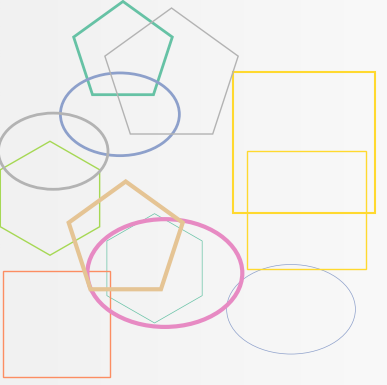[{"shape": "pentagon", "thickness": 2, "radius": 0.67, "center": [0.317, 0.862]}, {"shape": "hexagon", "thickness": 0.5, "radius": 0.71, "center": [0.399, 0.303]}, {"shape": "square", "thickness": 1, "radius": 0.69, "center": [0.147, 0.158]}, {"shape": "oval", "thickness": 0.5, "radius": 0.83, "center": [0.751, 0.197]}, {"shape": "oval", "thickness": 2, "radius": 0.77, "center": [0.309, 0.703]}, {"shape": "oval", "thickness": 3, "radius": 1.0, "center": [0.425, 0.291]}, {"shape": "hexagon", "thickness": 1, "radius": 0.74, "center": [0.129, 0.485]}, {"shape": "square", "thickness": 1, "radius": 0.76, "center": [0.791, 0.454]}, {"shape": "square", "thickness": 1.5, "radius": 0.92, "center": [0.784, 0.63]}, {"shape": "pentagon", "thickness": 3, "radius": 0.77, "center": [0.324, 0.374]}, {"shape": "pentagon", "thickness": 1, "radius": 0.9, "center": [0.443, 0.798]}, {"shape": "oval", "thickness": 2, "radius": 0.71, "center": [0.137, 0.607]}]